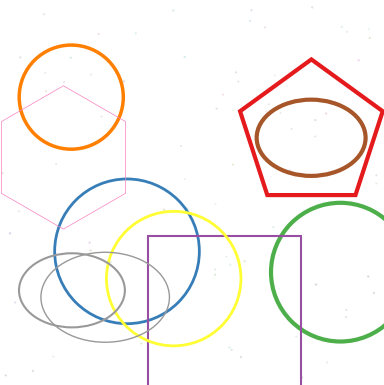[{"shape": "pentagon", "thickness": 3, "radius": 0.97, "center": [0.809, 0.651]}, {"shape": "circle", "thickness": 2, "radius": 0.94, "center": [0.33, 0.347]}, {"shape": "circle", "thickness": 3, "radius": 0.9, "center": [0.884, 0.293]}, {"shape": "square", "thickness": 1.5, "radius": 1.0, "center": [0.582, 0.189]}, {"shape": "circle", "thickness": 2.5, "radius": 0.68, "center": [0.185, 0.748]}, {"shape": "circle", "thickness": 2, "radius": 0.87, "center": [0.451, 0.276]}, {"shape": "oval", "thickness": 3, "radius": 0.71, "center": [0.808, 0.642]}, {"shape": "hexagon", "thickness": 0.5, "radius": 0.93, "center": [0.165, 0.591]}, {"shape": "oval", "thickness": 1.5, "radius": 0.69, "center": [0.187, 0.246]}, {"shape": "oval", "thickness": 1, "radius": 0.83, "center": [0.273, 0.228]}]